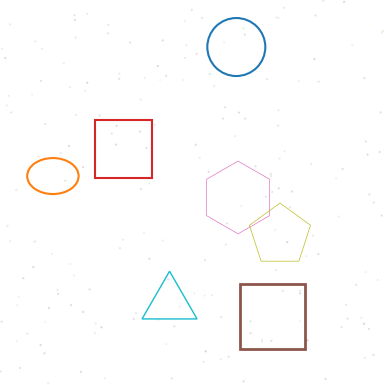[{"shape": "circle", "thickness": 1.5, "radius": 0.38, "center": [0.614, 0.878]}, {"shape": "oval", "thickness": 1.5, "radius": 0.33, "center": [0.137, 0.543]}, {"shape": "square", "thickness": 1.5, "radius": 0.37, "center": [0.321, 0.613]}, {"shape": "square", "thickness": 2, "radius": 0.42, "center": [0.708, 0.178]}, {"shape": "hexagon", "thickness": 0.5, "radius": 0.47, "center": [0.618, 0.487]}, {"shape": "pentagon", "thickness": 0.5, "radius": 0.42, "center": [0.727, 0.389]}, {"shape": "triangle", "thickness": 1, "radius": 0.41, "center": [0.44, 0.213]}]